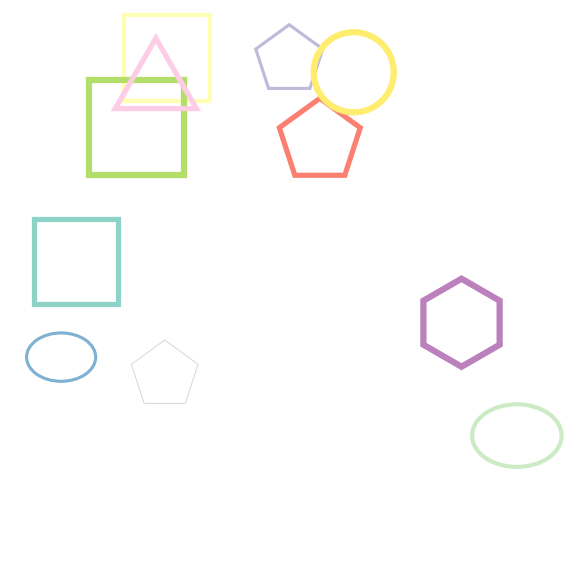[{"shape": "square", "thickness": 2.5, "radius": 0.37, "center": [0.131, 0.547]}, {"shape": "square", "thickness": 2, "radius": 0.37, "center": [0.29, 0.899]}, {"shape": "pentagon", "thickness": 1.5, "radius": 0.3, "center": [0.501, 0.895]}, {"shape": "pentagon", "thickness": 2.5, "radius": 0.37, "center": [0.554, 0.755]}, {"shape": "oval", "thickness": 1.5, "radius": 0.3, "center": [0.106, 0.381]}, {"shape": "square", "thickness": 3, "radius": 0.41, "center": [0.236, 0.778]}, {"shape": "triangle", "thickness": 2.5, "radius": 0.41, "center": [0.27, 0.852]}, {"shape": "pentagon", "thickness": 0.5, "radius": 0.3, "center": [0.285, 0.35]}, {"shape": "hexagon", "thickness": 3, "radius": 0.38, "center": [0.799, 0.44]}, {"shape": "oval", "thickness": 2, "radius": 0.39, "center": [0.895, 0.245]}, {"shape": "circle", "thickness": 3, "radius": 0.35, "center": [0.612, 0.874]}]